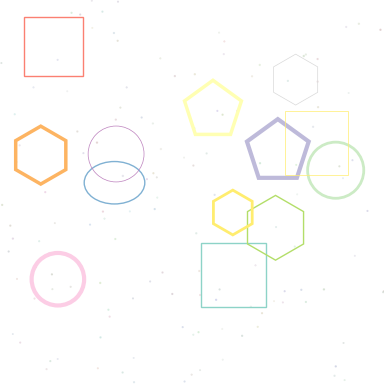[{"shape": "square", "thickness": 1, "radius": 0.42, "center": [0.606, 0.286]}, {"shape": "pentagon", "thickness": 2.5, "radius": 0.39, "center": [0.553, 0.714]}, {"shape": "pentagon", "thickness": 3, "radius": 0.42, "center": [0.722, 0.606]}, {"shape": "square", "thickness": 1, "radius": 0.38, "center": [0.139, 0.88]}, {"shape": "oval", "thickness": 1, "radius": 0.39, "center": [0.297, 0.525]}, {"shape": "hexagon", "thickness": 2.5, "radius": 0.38, "center": [0.106, 0.597]}, {"shape": "hexagon", "thickness": 1, "radius": 0.42, "center": [0.716, 0.408]}, {"shape": "circle", "thickness": 3, "radius": 0.34, "center": [0.15, 0.275]}, {"shape": "hexagon", "thickness": 0.5, "radius": 0.33, "center": [0.768, 0.793]}, {"shape": "circle", "thickness": 0.5, "radius": 0.36, "center": [0.302, 0.6]}, {"shape": "circle", "thickness": 2, "radius": 0.36, "center": [0.872, 0.558]}, {"shape": "square", "thickness": 0.5, "radius": 0.42, "center": [0.822, 0.629]}, {"shape": "hexagon", "thickness": 2, "radius": 0.29, "center": [0.605, 0.448]}]